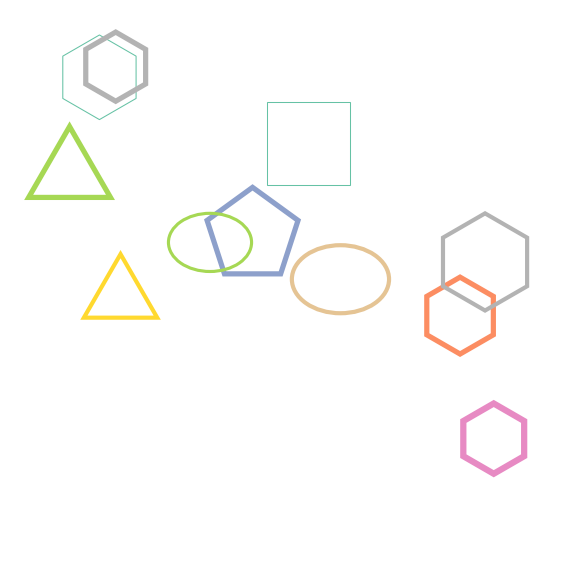[{"shape": "hexagon", "thickness": 0.5, "radius": 0.37, "center": [0.172, 0.865]}, {"shape": "square", "thickness": 0.5, "radius": 0.36, "center": [0.534, 0.751]}, {"shape": "hexagon", "thickness": 2.5, "radius": 0.33, "center": [0.797, 0.453]}, {"shape": "pentagon", "thickness": 2.5, "radius": 0.41, "center": [0.437, 0.592]}, {"shape": "hexagon", "thickness": 3, "radius": 0.3, "center": [0.855, 0.24]}, {"shape": "triangle", "thickness": 2.5, "radius": 0.41, "center": [0.12, 0.698]}, {"shape": "oval", "thickness": 1.5, "radius": 0.36, "center": [0.364, 0.579]}, {"shape": "triangle", "thickness": 2, "radius": 0.37, "center": [0.209, 0.486]}, {"shape": "oval", "thickness": 2, "radius": 0.42, "center": [0.59, 0.516]}, {"shape": "hexagon", "thickness": 2.5, "radius": 0.3, "center": [0.2, 0.884]}, {"shape": "hexagon", "thickness": 2, "radius": 0.42, "center": [0.84, 0.546]}]